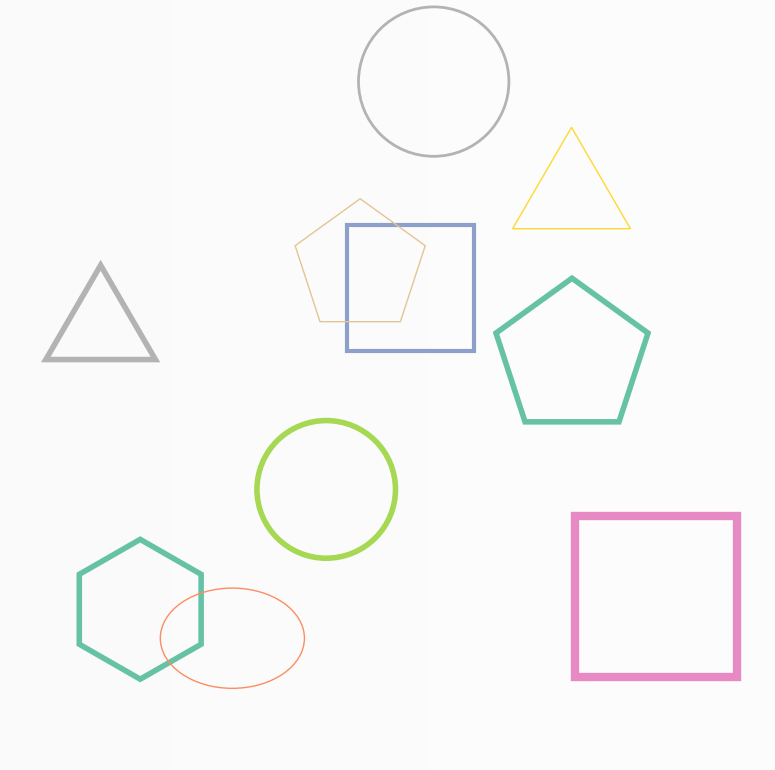[{"shape": "pentagon", "thickness": 2, "radius": 0.52, "center": [0.738, 0.536]}, {"shape": "hexagon", "thickness": 2, "radius": 0.45, "center": [0.181, 0.209]}, {"shape": "oval", "thickness": 0.5, "radius": 0.46, "center": [0.3, 0.171]}, {"shape": "square", "thickness": 1.5, "radius": 0.41, "center": [0.53, 0.626]}, {"shape": "square", "thickness": 3, "radius": 0.52, "center": [0.846, 0.226]}, {"shape": "circle", "thickness": 2, "radius": 0.45, "center": [0.421, 0.364]}, {"shape": "triangle", "thickness": 0.5, "radius": 0.44, "center": [0.737, 0.747]}, {"shape": "pentagon", "thickness": 0.5, "radius": 0.44, "center": [0.465, 0.654]}, {"shape": "circle", "thickness": 1, "radius": 0.49, "center": [0.56, 0.894]}, {"shape": "triangle", "thickness": 2, "radius": 0.41, "center": [0.13, 0.574]}]